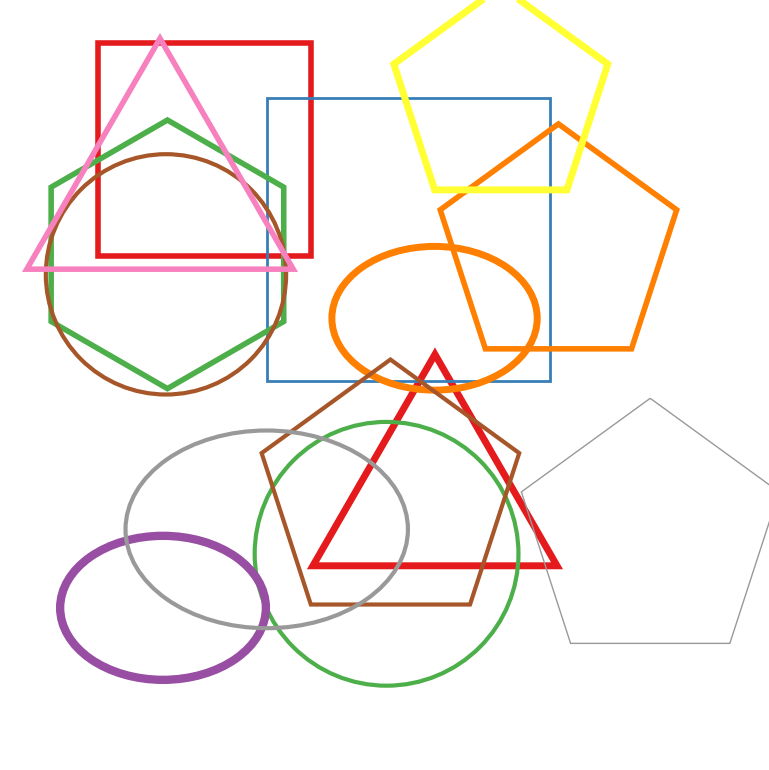[{"shape": "triangle", "thickness": 2.5, "radius": 0.92, "center": [0.565, 0.357]}, {"shape": "square", "thickness": 2, "radius": 0.69, "center": [0.266, 0.806]}, {"shape": "square", "thickness": 1, "radius": 0.92, "center": [0.53, 0.689]}, {"shape": "circle", "thickness": 1.5, "radius": 0.86, "center": [0.502, 0.281]}, {"shape": "hexagon", "thickness": 2, "radius": 0.87, "center": [0.217, 0.67]}, {"shape": "oval", "thickness": 3, "radius": 0.67, "center": [0.212, 0.211]}, {"shape": "pentagon", "thickness": 2, "radius": 0.81, "center": [0.725, 0.678]}, {"shape": "oval", "thickness": 2.5, "radius": 0.67, "center": [0.564, 0.587]}, {"shape": "pentagon", "thickness": 2.5, "radius": 0.73, "center": [0.65, 0.872]}, {"shape": "circle", "thickness": 1.5, "radius": 0.78, "center": [0.216, 0.644]}, {"shape": "pentagon", "thickness": 1.5, "radius": 0.88, "center": [0.507, 0.357]}, {"shape": "triangle", "thickness": 2, "radius": 1.0, "center": [0.208, 0.75]}, {"shape": "pentagon", "thickness": 0.5, "radius": 0.88, "center": [0.844, 0.307]}, {"shape": "oval", "thickness": 1.5, "radius": 0.92, "center": [0.346, 0.313]}]